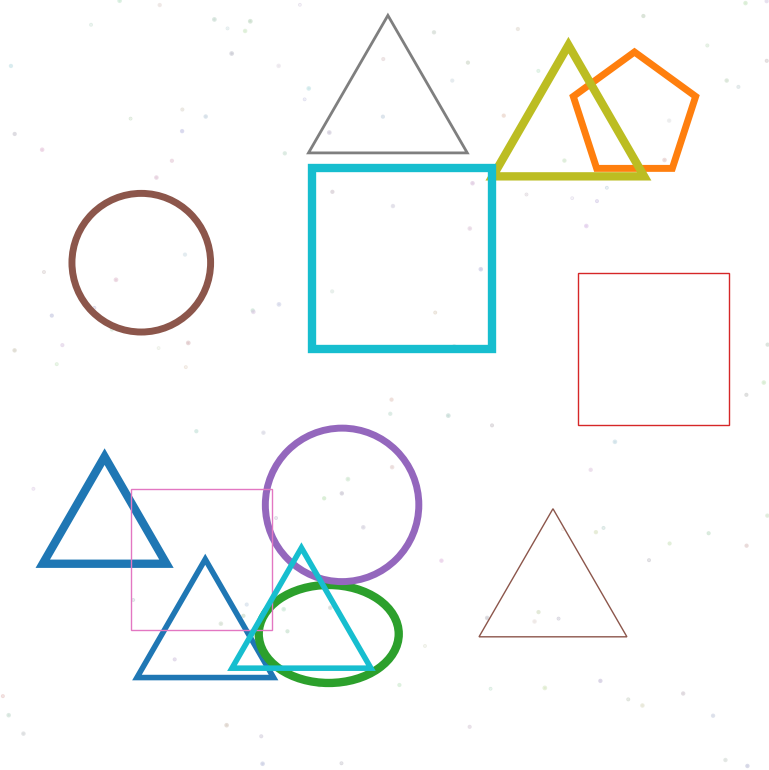[{"shape": "triangle", "thickness": 3, "radius": 0.46, "center": [0.136, 0.314]}, {"shape": "triangle", "thickness": 2, "radius": 0.51, "center": [0.267, 0.171]}, {"shape": "pentagon", "thickness": 2.5, "radius": 0.42, "center": [0.824, 0.849]}, {"shape": "oval", "thickness": 3, "radius": 0.45, "center": [0.427, 0.177]}, {"shape": "square", "thickness": 0.5, "radius": 0.49, "center": [0.849, 0.547]}, {"shape": "circle", "thickness": 2.5, "radius": 0.5, "center": [0.444, 0.344]}, {"shape": "triangle", "thickness": 0.5, "radius": 0.55, "center": [0.718, 0.228]}, {"shape": "circle", "thickness": 2.5, "radius": 0.45, "center": [0.183, 0.659]}, {"shape": "square", "thickness": 0.5, "radius": 0.46, "center": [0.262, 0.273]}, {"shape": "triangle", "thickness": 1, "radius": 0.6, "center": [0.504, 0.861]}, {"shape": "triangle", "thickness": 3, "radius": 0.57, "center": [0.738, 0.828]}, {"shape": "triangle", "thickness": 2, "radius": 0.52, "center": [0.391, 0.184]}, {"shape": "square", "thickness": 3, "radius": 0.59, "center": [0.522, 0.664]}]